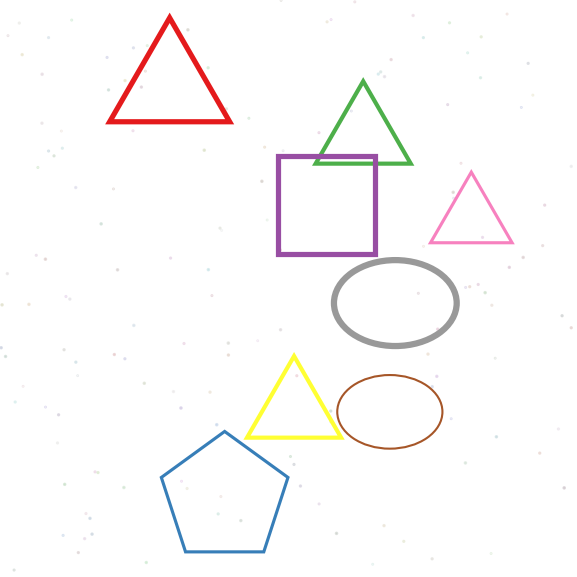[{"shape": "triangle", "thickness": 2.5, "radius": 0.6, "center": [0.294, 0.848]}, {"shape": "pentagon", "thickness": 1.5, "radius": 0.58, "center": [0.389, 0.137]}, {"shape": "triangle", "thickness": 2, "radius": 0.48, "center": [0.629, 0.763]}, {"shape": "square", "thickness": 2.5, "radius": 0.42, "center": [0.565, 0.645]}, {"shape": "triangle", "thickness": 2, "radius": 0.47, "center": [0.509, 0.288]}, {"shape": "oval", "thickness": 1, "radius": 0.46, "center": [0.675, 0.286]}, {"shape": "triangle", "thickness": 1.5, "radius": 0.41, "center": [0.816, 0.62]}, {"shape": "oval", "thickness": 3, "radius": 0.53, "center": [0.685, 0.474]}]